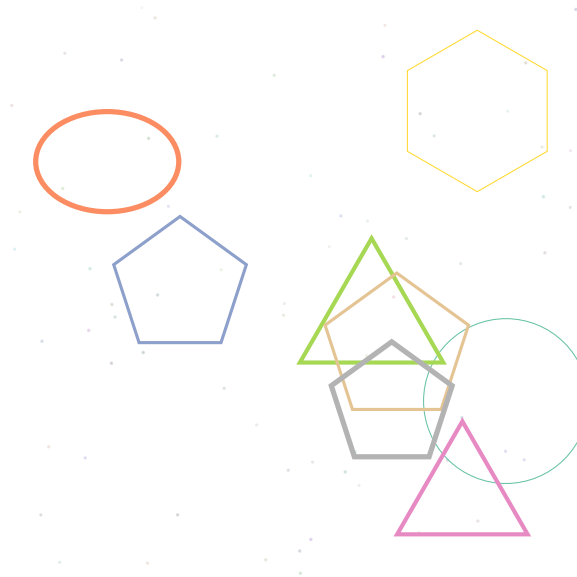[{"shape": "circle", "thickness": 0.5, "radius": 0.71, "center": [0.876, 0.305]}, {"shape": "oval", "thickness": 2.5, "radius": 0.62, "center": [0.186, 0.719]}, {"shape": "pentagon", "thickness": 1.5, "radius": 0.6, "center": [0.312, 0.504]}, {"shape": "triangle", "thickness": 2, "radius": 0.65, "center": [0.801, 0.139]}, {"shape": "triangle", "thickness": 2, "radius": 0.72, "center": [0.643, 0.443]}, {"shape": "hexagon", "thickness": 0.5, "radius": 0.7, "center": [0.826, 0.807]}, {"shape": "pentagon", "thickness": 1.5, "radius": 0.65, "center": [0.687, 0.396]}, {"shape": "pentagon", "thickness": 2.5, "radius": 0.55, "center": [0.678, 0.297]}]